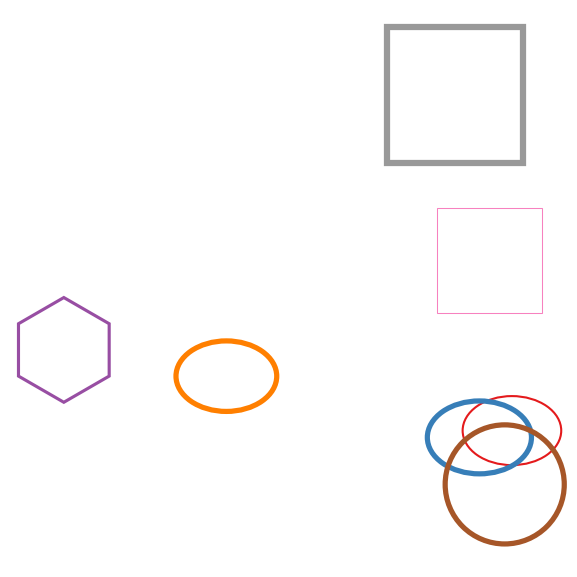[{"shape": "oval", "thickness": 1, "radius": 0.43, "center": [0.886, 0.254]}, {"shape": "oval", "thickness": 2.5, "radius": 0.45, "center": [0.83, 0.242]}, {"shape": "hexagon", "thickness": 1.5, "radius": 0.45, "center": [0.111, 0.393]}, {"shape": "oval", "thickness": 2.5, "radius": 0.44, "center": [0.392, 0.348]}, {"shape": "circle", "thickness": 2.5, "radius": 0.52, "center": [0.874, 0.16]}, {"shape": "square", "thickness": 0.5, "radius": 0.45, "center": [0.847, 0.547]}, {"shape": "square", "thickness": 3, "radius": 0.59, "center": [0.788, 0.835]}]